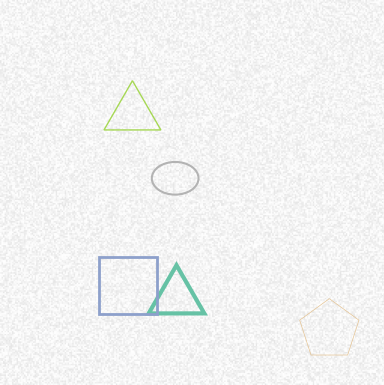[{"shape": "triangle", "thickness": 3, "radius": 0.42, "center": [0.458, 0.228]}, {"shape": "square", "thickness": 2, "radius": 0.37, "center": [0.333, 0.258]}, {"shape": "triangle", "thickness": 1, "radius": 0.43, "center": [0.344, 0.705]}, {"shape": "pentagon", "thickness": 0.5, "radius": 0.4, "center": [0.855, 0.143]}, {"shape": "oval", "thickness": 1.5, "radius": 0.3, "center": [0.455, 0.537]}]